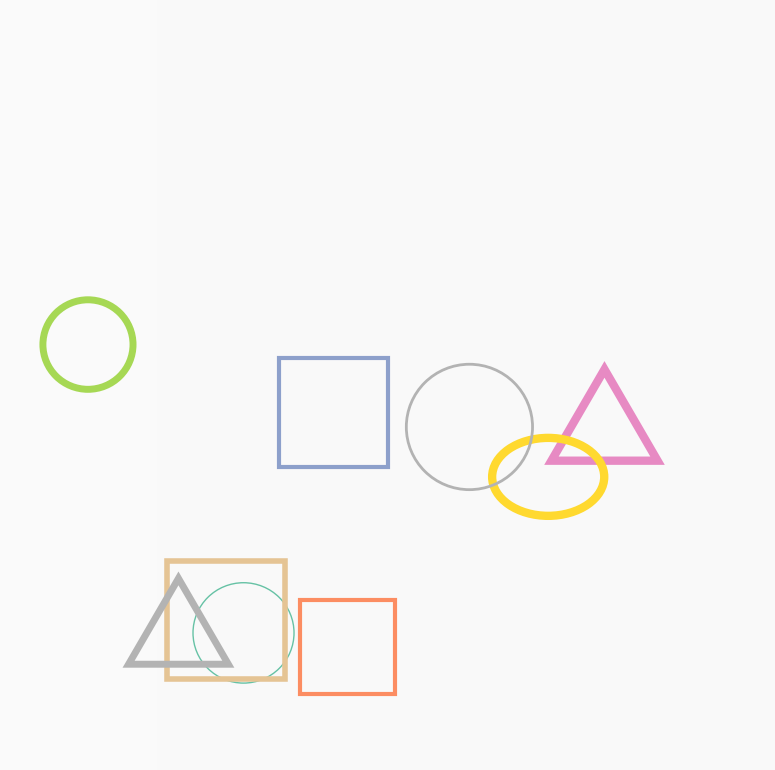[{"shape": "circle", "thickness": 0.5, "radius": 0.33, "center": [0.314, 0.178]}, {"shape": "square", "thickness": 1.5, "radius": 0.31, "center": [0.448, 0.16]}, {"shape": "square", "thickness": 1.5, "radius": 0.35, "center": [0.431, 0.464]}, {"shape": "triangle", "thickness": 3, "radius": 0.4, "center": [0.78, 0.441]}, {"shape": "circle", "thickness": 2.5, "radius": 0.29, "center": [0.114, 0.553]}, {"shape": "oval", "thickness": 3, "radius": 0.36, "center": [0.707, 0.381]}, {"shape": "square", "thickness": 2, "radius": 0.38, "center": [0.292, 0.195]}, {"shape": "circle", "thickness": 1, "radius": 0.41, "center": [0.606, 0.446]}, {"shape": "triangle", "thickness": 2.5, "radius": 0.37, "center": [0.23, 0.175]}]